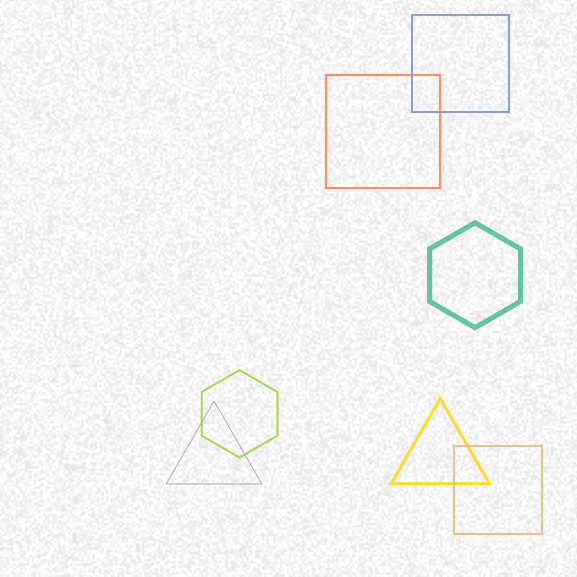[{"shape": "hexagon", "thickness": 2.5, "radius": 0.45, "center": [0.823, 0.523]}, {"shape": "square", "thickness": 1, "radius": 0.49, "center": [0.663, 0.771]}, {"shape": "square", "thickness": 1, "radius": 0.42, "center": [0.798, 0.889]}, {"shape": "hexagon", "thickness": 1, "radius": 0.38, "center": [0.415, 0.283]}, {"shape": "triangle", "thickness": 1.5, "radius": 0.49, "center": [0.762, 0.211]}, {"shape": "square", "thickness": 1, "radius": 0.38, "center": [0.862, 0.151]}, {"shape": "triangle", "thickness": 0.5, "radius": 0.48, "center": [0.371, 0.209]}]